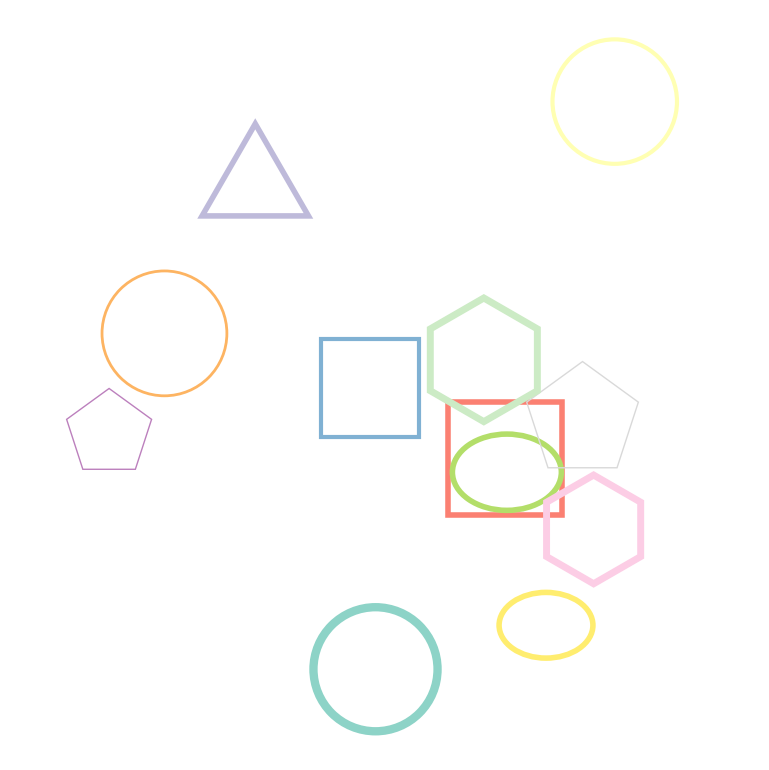[{"shape": "circle", "thickness": 3, "radius": 0.4, "center": [0.488, 0.131]}, {"shape": "circle", "thickness": 1.5, "radius": 0.4, "center": [0.798, 0.868]}, {"shape": "triangle", "thickness": 2, "radius": 0.4, "center": [0.332, 0.759]}, {"shape": "square", "thickness": 2, "radius": 0.37, "center": [0.655, 0.405]}, {"shape": "square", "thickness": 1.5, "radius": 0.32, "center": [0.48, 0.496]}, {"shape": "circle", "thickness": 1, "radius": 0.41, "center": [0.214, 0.567]}, {"shape": "oval", "thickness": 2, "radius": 0.35, "center": [0.658, 0.387]}, {"shape": "hexagon", "thickness": 2.5, "radius": 0.35, "center": [0.771, 0.312]}, {"shape": "pentagon", "thickness": 0.5, "radius": 0.38, "center": [0.757, 0.454]}, {"shape": "pentagon", "thickness": 0.5, "radius": 0.29, "center": [0.142, 0.437]}, {"shape": "hexagon", "thickness": 2.5, "radius": 0.4, "center": [0.628, 0.533]}, {"shape": "oval", "thickness": 2, "radius": 0.3, "center": [0.709, 0.188]}]